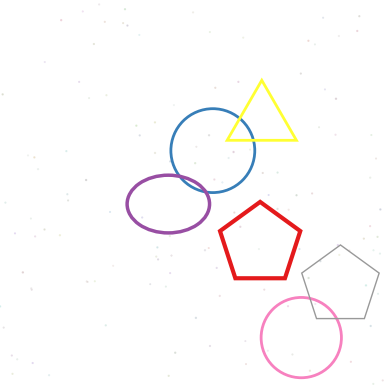[{"shape": "pentagon", "thickness": 3, "radius": 0.55, "center": [0.676, 0.366]}, {"shape": "circle", "thickness": 2, "radius": 0.54, "center": [0.553, 0.609]}, {"shape": "oval", "thickness": 2.5, "radius": 0.54, "center": [0.437, 0.47]}, {"shape": "triangle", "thickness": 2, "radius": 0.52, "center": [0.68, 0.688]}, {"shape": "circle", "thickness": 2, "radius": 0.52, "center": [0.783, 0.123]}, {"shape": "pentagon", "thickness": 1, "radius": 0.53, "center": [0.884, 0.258]}]